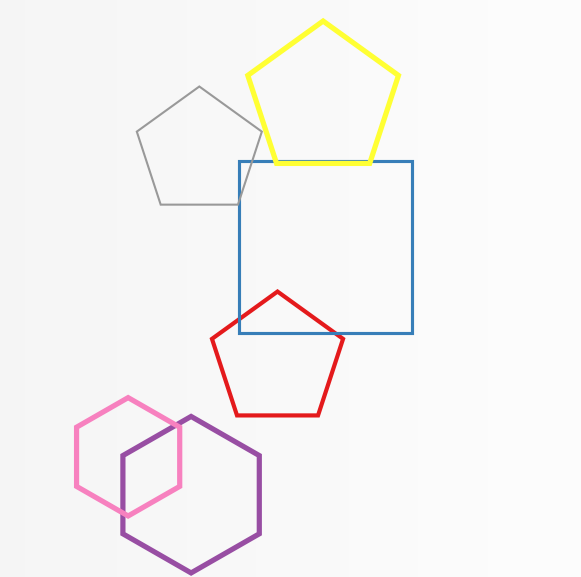[{"shape": "pentagon", "thickness": 2, "radius": 0.59, "center": [0.477, 0.376]}, {"shape": "square", "thickness": 1.5, "radius": 0.74, "center": [0.56, 0.571]}, {"shape": "hexagon", "thickness": 2.5, "radius": 0.68, "center": [0.329, 0.143]}, {"shape": "pentagon", "thickness": 2.5, "radius": 0.68, "center": [0.556, 0.826]}, {"shape": "hexagon", "thickness": 2.5, "radius": 0.51, "center": [0.22, 0.208]}, {"shape": "pentagon", "thickness": 1, "radius": 0.57, "center": [0.343, 0.736]}]